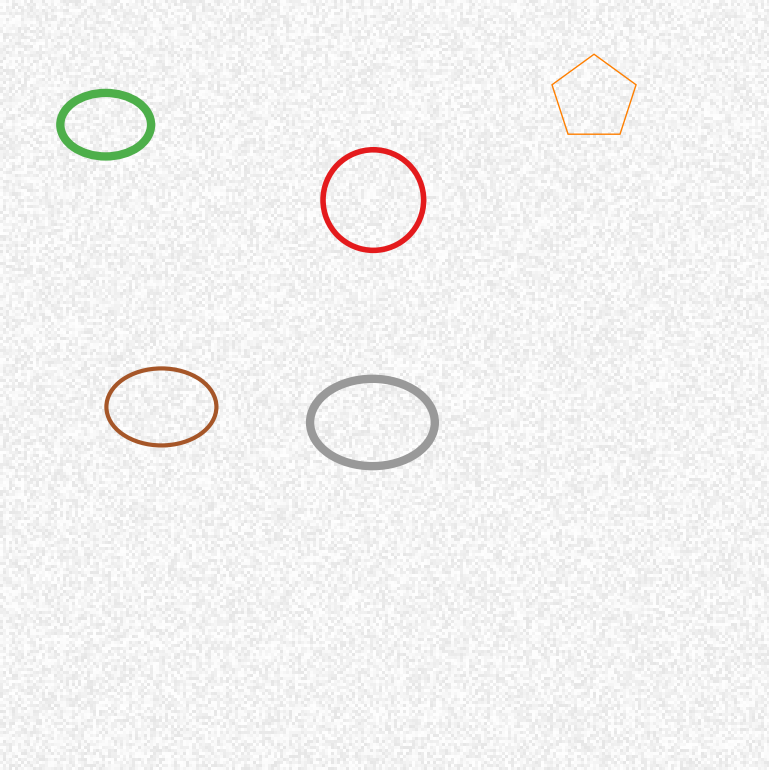[{"shape": "circle", "thickness": 2, "radius": 0.33, "center": [0.485, 0.74]}, {"shape": "oval", "thickness": 3, "radius": 0.29, "center": [0.137, 0.838]}, {"shape": "pentagon", "thickness": 0.5, "radius": 0.29, "center": [0.771, 0.872]}, {"shape": "oval", "thickness": 1.5, "radius": 0.36, "center": [0.21, 0.472]}, {"shape": "oval", "thickness": 3, "radius": 0.41, "center": [0.484, 0.451]}]